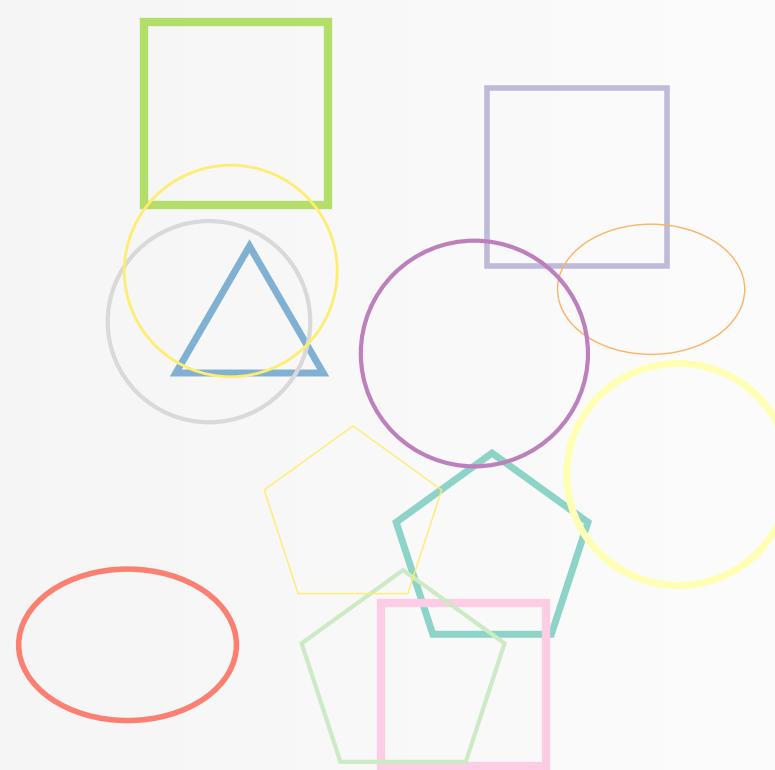[{"shape": "pentagon", "thickness": 2.5, "radius": 0.65, "center": [0.635, 0.282]}, {"shape": "circle", "thickness": 2.5, "radius": 0.72, "center": [0.875, 0.384]}, {"shape": "square", "thickness": 2, "radius": 0.58, "center": [0.744, 0.77]}, {"shape": "oval", "thickness": 2, "radius": 0.7, "center": [0.165, 0.163]}, {"shape": "triangle", "thickness": 2.5, "radius": 0.55, "center": [0.322, 0.57]}, {"shape": "oval", "thickness": 0.5, "radius": 0.6, "center": [0.84, 0.624]}, {"shape": "square", "thickness": 3, "radius": 0.59, "center": [0.304, 0.852]}, {"shape": "square", "thickness": 3, "radius": 0.53, "center": [0.598, 0.111]}, {"shape": "circle", "thickness": 1.5, "radius": 0.65, "center": [0.27, 0.582]}, {"shape": "circle", "thickness": 1.5, "radius": 0.73, "center": [0.612, 0.541]}, {"shape": "pentagon", "thickness": 1.5, "radius": 0.69, "center": [0.52, 0.122]}, {"shape": "pentagon", "thickness": 0.5, "radius": 0.6, "center": [0.455, 0.326]}, {"shape": "circle", "thickness": 1, "radius": 0.69, "center": [0.298, 0.648]}]